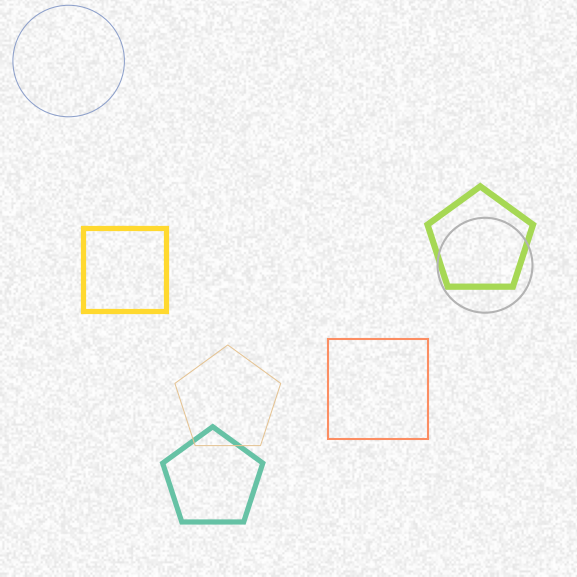[{"shape": "pentagon", "thickness": 2.5, "radius": 0.46, "center": [0.368, 0.169]}, {"shape": "square", "thickness": 1, "radius": 0.43, "center": [0.654, 0.326]}, {"shape": "circle", "thickness": 0.5, "radius": 0.48, "center": [0.119, 0.893]}, {"shape": "pentagon", "thickness": 3, "radius": 0.48, "center": [0.832, 0.58]}, {"shape": "square", "thickness": 2.5, "radius": 0.36, "center": [0.215, 0.532]}, {"shape": "pentagon", "thickness": 0.5, "radius": 0.48, "center": [0.394, 0.305]}, {"shape": "circle", "thickness": 1, "radius": 0.41, "center": [0.84, 0.54]}]